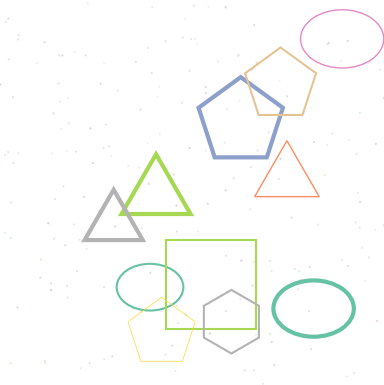[{"shape": "oval", "thickness": 3, "radius": 0.52, "center": [0.815, 0.199]}, {"shape": "oval", "thickness": 1.5, "radius": 0.43, "center": [0.39, 0.254]}, {"shape": "triangle", "thickness": 1, "radius": 0.48, "center": [0.745, 0.538]}, {"shape": "pentagon", "thickness": 3, "radius": 0.58, "center": [0.625, 0.684]}, {"shape": "oval", "thickness": 1, "radius": 0.54, "center": [0.889, 0.899]}, {"shape": "triangle", "thickness": 3, "radius": 0.52, "center": [0.405, 0.496]}, {"shape": "square", "thickness": 1.5, "radius": 0.58, "center": [0.548, 0.261]}, {"shape": "pentagon", "thickness": 0.5, "radius": 0.46, "center": [0.42, 0.136]}, {"shape": "pentagon", "thickness": 1.5, "radius": 0.48, "center": [0.729, 0.78]}, {"shape": "hexagon", "thickness": 1.5, "radius": 0.41, "center": [0.601, 0.164]}, {"shape": "triangle", "thickness": 3, "radius": 0.44, "center": [0.295, 0.42]}]